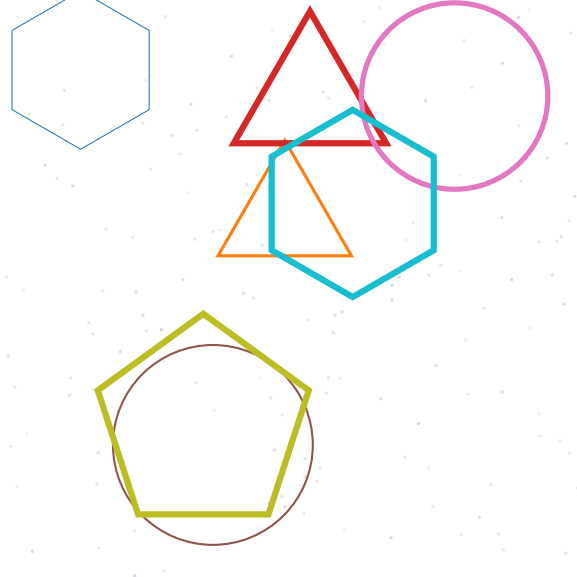[{"shape": "hexagon", "thickness": 0.5, "radius": 0.69, "center": [0.14, 0.878]}, {"shape": "triangle", "thickness": 1.5, "radius": 0.67, "center": [0.493, 0.623]}, {"shape": "triangle", "thickness": 3, "radius": 0.76, "center": [0.537, 0.827]}, {"shape": "circle", "thickness": 1, "radius": 0.87, "center": [0.369, 0.229]}, {"shape": "circle", "thickness": 2.5, "radius": 0.81, "center": [0.787, 0.833]}, {"shape": "pentagon", "thickness": 3, "radius": 0.96, "center": [0.352, 0.264]}, {"shape": "hexagon", "thickness": 3, "radius": 0.81, "center": [0.611, 0.647]}]